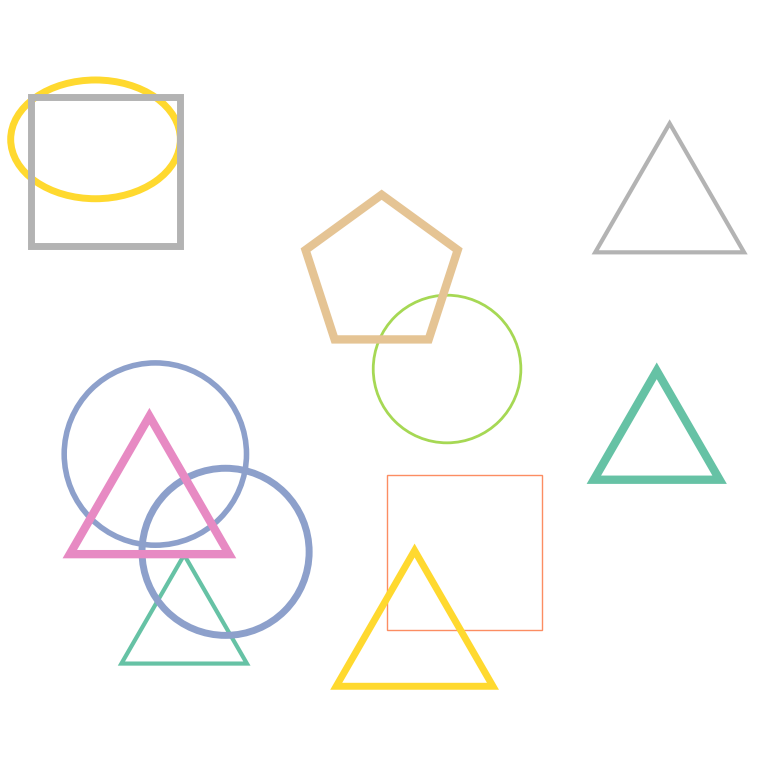[{"shape": "triangle", "thickness": 3, "radius": 0.47, "center": [0.853, 0.424]}, {"shape": "triangle", "thickness": 1.5, "radius": 0.47, "center": [0.239, 0.185]}, {"shape": "square", "thickness": 0.5, "radius": 0.5, "center": [0.604, 0.282]}, {"shape": "circle", "thickness": 2.5, "radius": 0.54, "center": [0.293, 0.283]}, {"shape": "circle", "thickness": 2, "radius": 0.59, "center": [0.202, 0.41]}, {"shape": "triangle", "thickness": 3, "radius": 0.6, "center": [0.194, 0.34]}, {"shape": "circle", "thickness": 1, "radius": 0.48, "center": [0.581, 0.521]}, {"shape": "triangle", "thickness": 2.5, "radius": 0.59, "center": [0.538, 0.168]}, {"shape": "oval", "thickness": 2.5, "radius": 0.55, "center": [0.124, 0.819]}, {"shape": "pentagon", "thickness": 3, "radius": 0.52, "center": [0.496, 0.643]}, {"shape": "triangle", "thickness": 1.5, "radius": 0.56, "center": [0.87, 0.728]}, {"shape": "square", "thickness": 2.5, "radius": 0.48, "center": [0.137, 0.777]}]